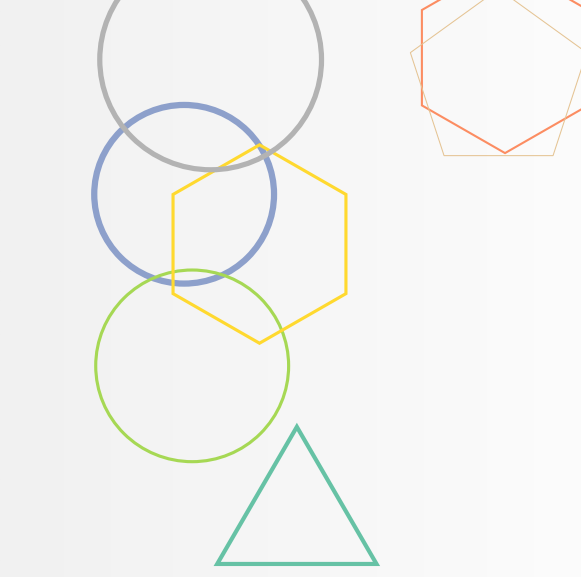[{"shape": "triangle", "thickness": 2, "radius": 0.79, "center": [0.511, 0.102]}, {"shape": "hexagon", "thickness": 1, "radius": 0.83, "center": [0.869, 0.899]}, {"shape": "circle", "thickness": 3, "radius": 0.77, "center": [0.317, 0.663]}, {"shape": "circle", "thickness": 1.5, "radius": 0.83, "center": [0.331, 0.366]}, {"shape": "hexagon", "thickness": 1.5, "radius": 0.86, "center": [0.446, 0.577]}, {"shape": "pentagon", "thickness": 0.5, "radius": 0.8, "center": [0.858, 0.859]}, {"shape": "circle", "thickness": 2.5, "radius": 0.95, "center": [0.362, 0.896]}]